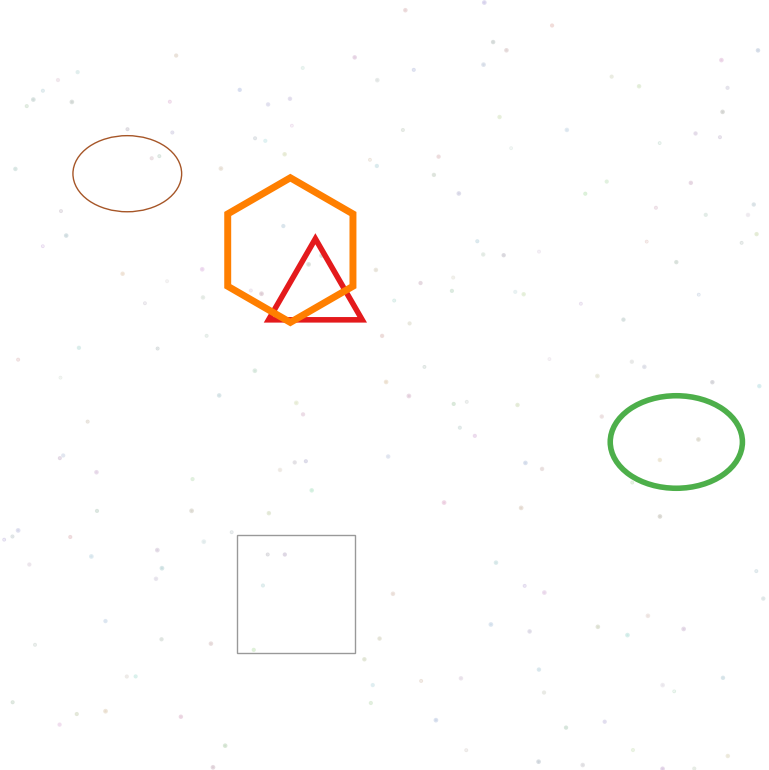[{"shape": "triangle", "thickness": 2, "radius": 0.35, "center": [0.41, 0.62]}, {"shape": "oval", "thickness": 2, "radius": 0.43, "center": [0.878, 0.426]}, {"shape": "hexagon", "thickness": 2.5, "radius": 0.47, "center": [0.377, 0.675]}, {"shape": "oval", "thickness": 0.5, "radius": 0.35, "center": [0.165, 0.774]}, {"shape": "square", "thickness": 0.5, "radius": 0.38, "center": [0.384, 0.229]}]